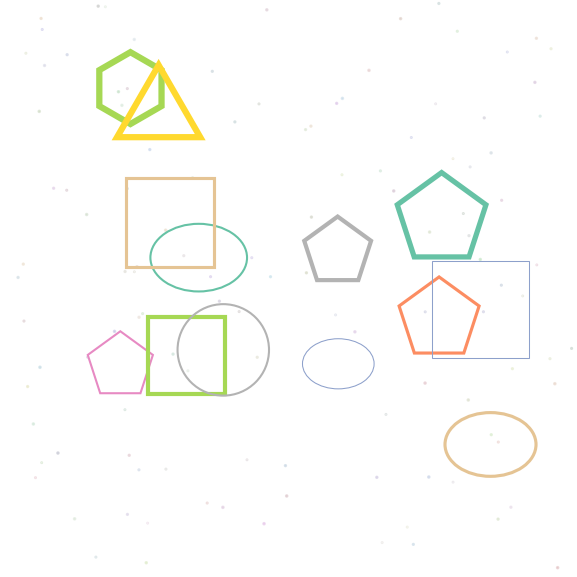[{"shape": "pentagon", "thickness": 2.5, "radius": 0.4, "center": [0.765, 0.62]}, {"shape": "oval", "thickness": 1, "radius": 0.42, "center": [0.344, 0.553]}, {"shape": "pentagon", "thickness": 1.5, "radius": 0.36, "center": [0.76, 0.447]}, {"shape": "square", "thickness": 0.5, "radius": 0.42, "center": [0.832, 0.463]}, {"shape": "oval", "thickness": 0.5, "radius": 0.31, "center": [0.586, 0.369]}, {"shape": "pentagon", "thickness": 1, "radius": 0.3, "center": [0.208, 0.366]}, {"shape": "square", "thickness": 2, "radius": 0.33, "center": [0.323, 0.383]}, {"shape": "hexagon", "thickness": 3, "radius": 0.31, "center": [0.226, 0.847]}, {"shape": "triangle", "thickness": 3, "radius": 0.42, "center": [0.275, 0.803]}, {"shape": "oval", "thickness": 1.5, "radius": 0.39, "center": [0.849, 0.23]}, {"shape": "square", "thickness": 1.5, "radius": 0.38, "center": [0.294, 0.614]}, {"shape": "pentagon", "thickness": 2, "radius": 0.3, "center": [0.585, 0.563]}, {"shape": "circle", "thickness": 1, "radius": 0.4, "center": [0.387, 0.393]}]